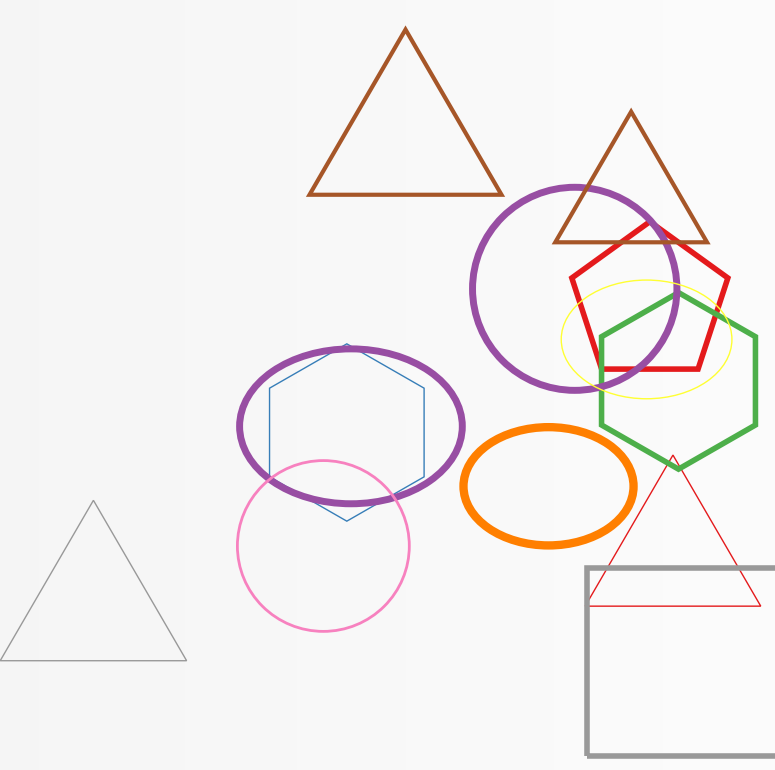[{"shape": "triangle", "thickness": 0.5, "radius": 0.65, "center": [0.868, 0.278]}, {"shape": "pentagon", "thickness": 2, "radius": 0.53, "center": [0.839, 0.606]}, {"shape": "hexagon", "thickness": 0.5, "radius": 0.58, "center": [0.448, 0.438]}, {"shape": "hexagon", "thickness": 2, "radius": 0.57, "center": [0.875, 0.505]}, {"shape": "circle", "thickness": 2.5, "radius": 0.66, "center": [0.742, 0.625]}, {"shape": "oval", "thickness": 2.5, "radius": 0.72, "center": [0.453, 0.446]}, {"shape": "oval", "thickness": 3, "radius": 0.55, "center": [0.708, 0.368]}, {"shape": "oval", "thickness": 0.5, "radius": 0.55, "center": [0.834, 0.559]}, {"shape": "triangle", "thickness": 1.5, "radius": 0.72, "center": [0.523, 0.819]}, {"shape": "triangle", "thickness": 1.5, "radius": 0.57, "center": [0.814, 0.742]}, {"shape": "circle", "thickness": 1, "radius": 0.55, "center": [0.417, 0.291]}, {"shape": "triangle", "thickness": 0.5, "radius": 0.69, "center": [0.121, 0.211]}, {"shape": "square", "thickness": 2, "radius": 0.61, "center": [0.88, 0.14]}]